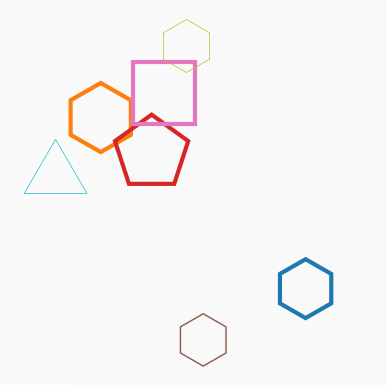[{"shape": "hexagon", "thickness": 3, "radius": 0.38, "center": [0.789, 0.25]}, {"shape": "hexagon", "thickness": 3, "radius": 0.45, "center": [0.26, 0.695]}, {"shape": "pentagon", "thickness": 3, "radius": 0.5, "center": [0.391, 0.603]}, {"shape": "hexagon", "thickness": 1, "radius": 0.34, "center": [0.524, 0.117]}, {"shape": "square", "thickness": 3, "radius": 0.4, "center": [0.423, 0.757]}, {"shape": "hexagon", "thickness": 0.5, "radius": 0.34, "center": [0.481, 0.88]}, {"shape": "triangle", "thickness": 0.5, "radius": 0.47, "center": [0.143, 0.544]}]